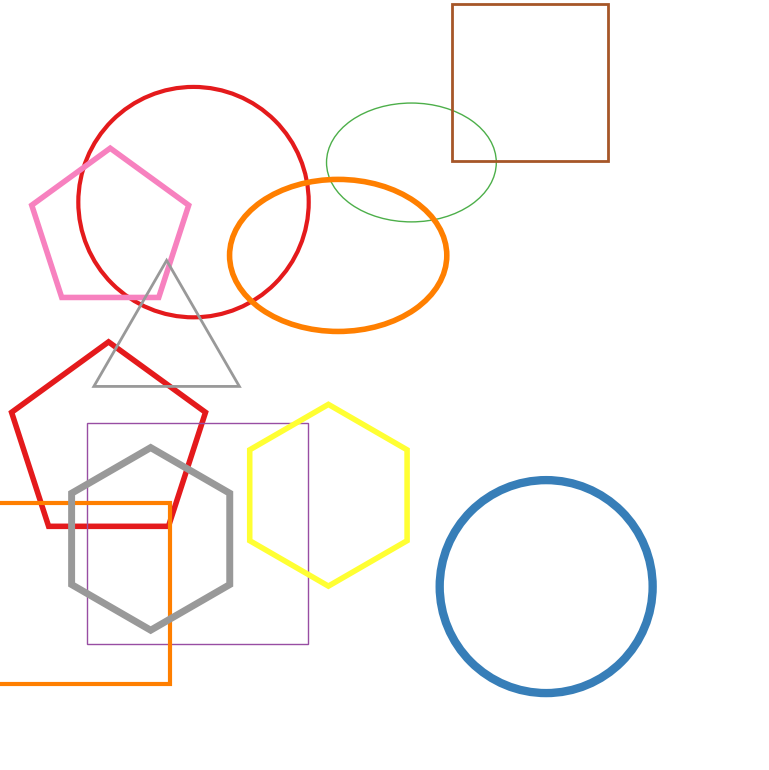[{"shape": "pentagon", "thickness": 2, "radius": 0.66, "center": [0.141, 0.424]}, {"shape": "circle", "thickness": 1.5, "radius": 0.75, "center": [0.251, 0.738]}, {"shape": "circle", "thickness": 3, "radius": 0.69, "center": [0.709, 0.238]}, {"shape": "oval", "thickness": 0.5, "radius": 0.55, "center": [0.534, 0.789]}, {"shape": "square", "thickness": 0.5, "radius": 0.72, "center": [0.256, 0.307]}, {"shape": "square", "thickness": 1.5, "radius": 0.59, "center": [0.103, 0.229]}, {"shape": "oval", "thickness": 2, "radius": 0.71, "center": [0.439, 0.668]}, {"shape": "hexagon", "thickness": 2, "radius": 0.59, "center": [0.427, 0.357]}, {"shape": "square", "thickness": 1, "radius": 0.51, "center": [0.688, 0.892]}, {"shape": "pentagon", "thickness": 2, "radius": 0.54, "center": [0.143, 0.7]}, {"shape": "triangle", "thickness": 1, "radius": 0.55, "center": [0.216, 0.553]}, {"shape": "hexagon", "thickness": 2.5, "radius": 0.59, "center": [0.196, 0.3]}]